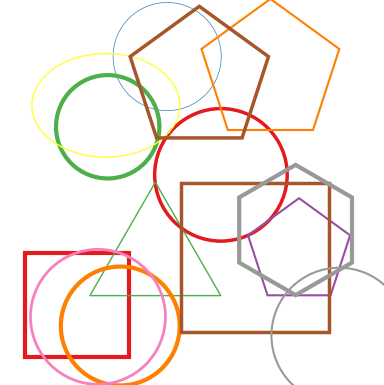[{"shape": "square", "thickness": 3, "radius": 0.68, "center": [0.2, 0.208]}, {"shape": "circle", "thickness": 2.5, "radius": 0.86, "center": [0.574, 0.546]}, {"shape": "circle", "thickness": 0.5, "radius": 0.7, "center": [0.434, 0.853]}, {"shape": "circle", "thickness": 3, "radius": 0.67, "center": [0.28, 0.671]}, {"shape": "triangle", "thickness": 1, "radius": 0.98, "center": [0.403, 0.33]}, {"shape": "pentagon", "thickness": 1.5, "radius": 0.7, "center": [0.777, 0.346]}, {"shape": "pentagon", "thickness": 1.5, "radius": 0.94, "center": [0.702, 0.815]}, {"shape": "circle", "thickness": 3, "radius": 0.77, "center": [0.312, 0.153]}, {"shape": "oval", "thickness": 1, "radius": 0.96, "center": [0.275, 0.726]}, {"shape": "pentagon", "thickness": 2.5, "radius": 0.94, "center": [0.518, 0.795]}, {"shape": "square", "thickness": 2.5, "radius": 0.96, "center": [0.662, 0.331]}, {"shape": "circle", "thickness": 2, "radius": 0.88, "center": [0.254, 0.177]}, {"shape": "circle", "thickness": 1.5, "radius": 0.88, "center": [0.881, 0.129]}, {"shape": "hexagon", "thickness": 3, "radius": 0.85, "center": [0.768, 0.403]}]